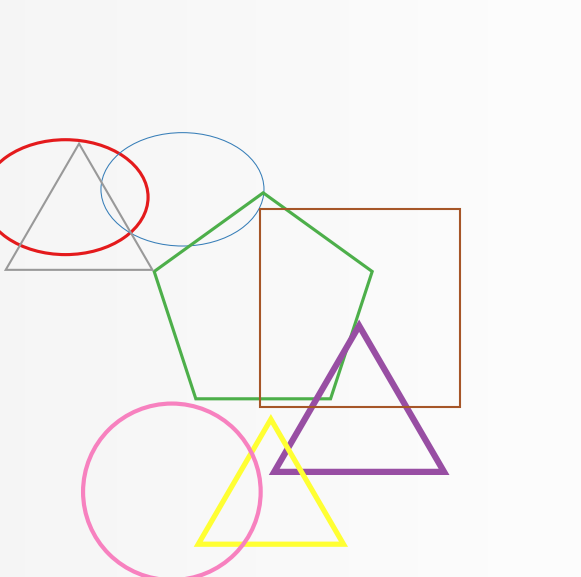[{"shape": "oval", "thickness": 1.5, "radius": 0.71, "center": [0.113, 0.658]}, {"shape": "oval", "thickness": 0.5, "radius": 0.7, "center": [0.314, 0.671]}, {"shape": "pentagon", "thickness": 1.5, "radius": 0.99, "center": [0.453, 0.468]}, {"shape": "triangle", "thickness": 3, "radius": 0.84, "center": [0.618, 0.266]}, {"shape": "triangle", "thickness": 2.5, "radius": 0.72, "center": [0.466, 0.129]}, {"shape": "square", "thickness": 1, "radius": 0.86, "center": [0.619, 0.465]}, {"shape": "circle", "thickness": 2, "radius": 0.76, "center": [0.296, 0.148]}, {"shape": "triangle", "thickness": 1, "radius": 0.73, "center": [0.136, 0.605]}]